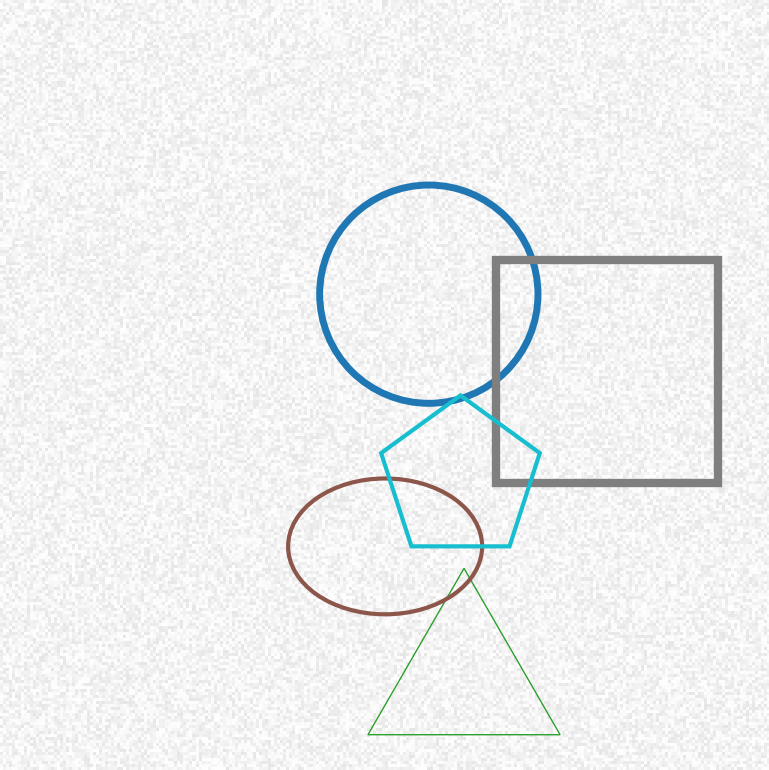[{"shape": "circle", "thickness": 2.5, "radius": 0.71, "center": [0.557, 0.618]}, {"shape": "triangle", "thickness": 0.5, "radius": 0.72, "center": [0.603, 0.118]}, {"shape": "oval", "thickness": 1.5, "radius": 0.63, "center": [0.5, 0.29]}, {"shape": "square", "thickness": 3, "radius": 0.72, "center": [0.788, 0.518]}, {"shape": "pentagon", "thickness": 1.5, "radius": 0.54, "center": [0.598, 0.378]}]